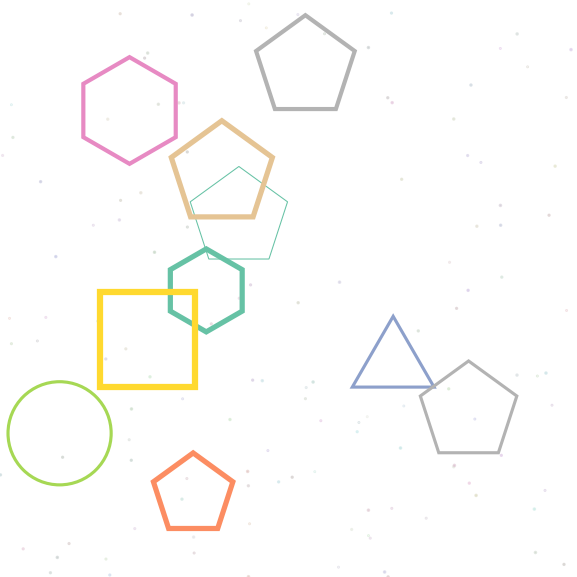[{"shape": "hexagon", "thickness": 2.5, "radius": 0.36, "center": [0.357, 0.496]}, {"shape": "pentagon", "thickness": 0.5, "radius": 0.44, "center": [0.414, 0.622]}, {"shape": "pentagon", "thickness": 2.5, "radius": 0.36, "center": [0.334, 0.143]}, {"shape": "triangle", "thickness": 1.5, "radius": 0.41, "center": [0.681, 0.37]}, {"shape": "hexagon", "thickness": 2, "radius": 0.46, "center": [0.224, 0.808]}, {"shape": "circle", "thickness": 1.5, "radius": 0.45, "center": [0.103, 0.249]}, {"shape": "square", "thickness": 3, "radius": 0.41, "center": [0.255, 0.411]}, {"shape": "pentagon", "thickness": 2.5, "radius": 0.46, "center": [0.384, 0.698]}, {"shape": "pentagon", "thickness": 1.5, "radius": 0.44, "center": [0.811, 0.286]}, {"shape": "pentagon", "thickness": 2, "radius": 0.45, "center": [0.529, 0.883]}]